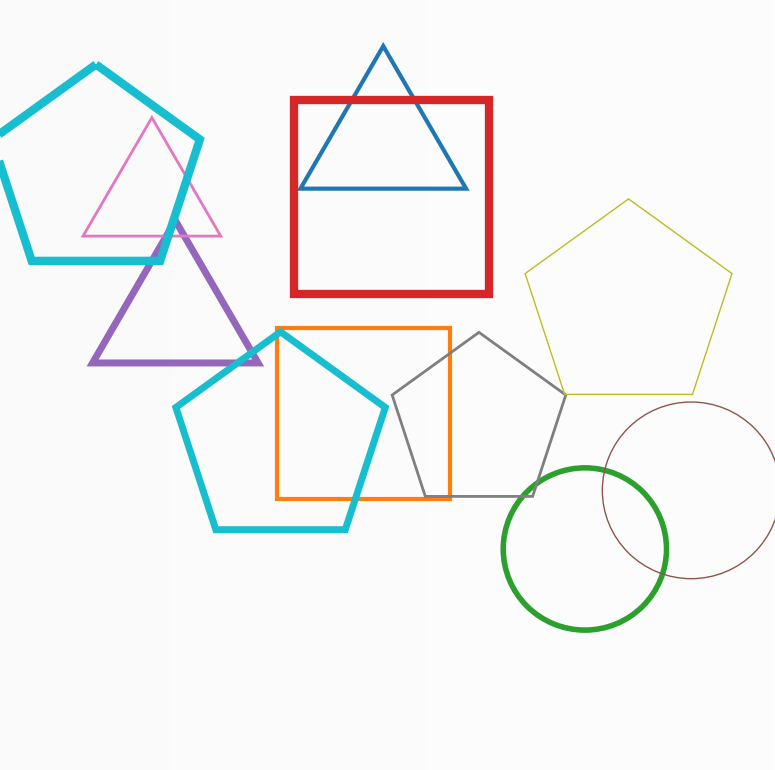[{"shape": "triangle", "thickness": 1.5, "radius": 0.62, "center": [0.495, 0.817]}, {"shape": "square", "thickness": 1.5, "radius": 0.56, "center": [0.469, 0.463]}, {"shape": "circle", "thickness": 2, "radius": 0.53, "center": [0.755, 0.287]}, {"shape": "square", "thickness": 3, "radius": 0.63, "center": [0.505, 0.744]}, {"shape": "triangle", "thickness": 2.5, "radius": 0.62, "center": [0.226, 0.59]}, {"shape": "circle", "thickness": 0.5, "radius": 0.57, "center": [0.892, 0.363]}, {"shape": "triangle", "thickness": 1, "radius": 0.51, "center": [0.196, 0.745]}, {"shape": "pentagon", "thickness": 1, "radius": 0.59, "center": [0.618, 0.451]}, {"shape": "pentagon", "thickness": 0.5, "radius": 0.7, "center": [0.811, 0.601]}, {"shape": "pentagon", "thickness": 3, "radius": 0.71, "center": [0.124, 0.775]}, {"shape": "pentagon", "thickness": 2.5, "radius": 0.71, "center": [0.362, 0.427]}]